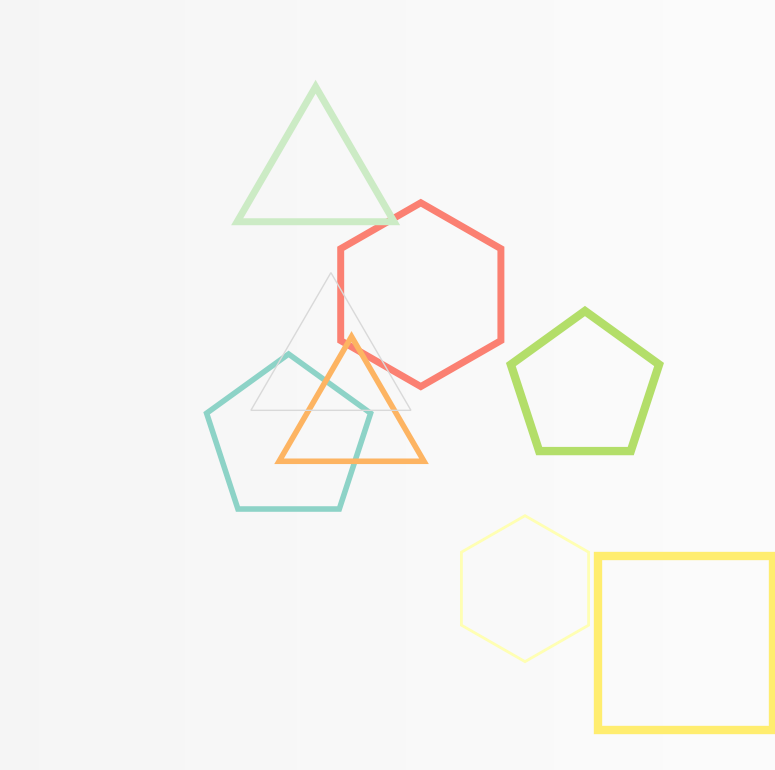[{"shape": "pentagon", "thickness": 2, "radius": 0.56, "center": [0.372, 0.429]}, {"shape": "hexagon", "thickness": 1, "radius": 0.47, "center": [0.677, 0.236]}, {"shape": "hexagon", "thickness": 2.5, "radius": 0.6, "center": [0.543, 0.617]}, {"shape": "triangle", "thickness": 2, "radius": 0.54, "center": [0.454, 0.455]}, {"shape": "pentagon", "thickness": 3, "radius": 0.5, "center": [0.755, 0.496]}, {"shape": "triangle", "thickness": 0.5, "radius": 0.6, "center": [0.427, 0.527]}, {"shape": "triangle", "thickness": 2.5, "radius": 0.58, "center": [0.407, 0.77]}, {"shape": "square", "thickness": 3, "radius": 0.57, "center": [0.885, 0.165]}]